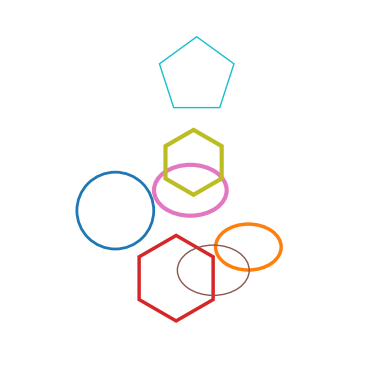[{"shape": "circle", "thickness": 2, "radius": 0.5, "center": [0.299, 0.453]}, {"shape": "oval", "thickness": 2.5, "radius": 0.43, "center": [0.645, 0.358]}, {"shape": "hexagon", "thickness": 2.5, "radius": 0.55, "center": [0.457, 0.277]}, {"shape": "oval", "thickness": 1, "radius": 0.47, "center": [0.554, 0.298]}, {"shape": "oval", "thickness": 3, "radius": 0.47, "center": [0.494, 0.506]}, {"shape": "hexagon", "thickness": 3, "radius": 0.42, "center": [0.503, 0.578]}, {"shape": "pentagon", "thickness": 1, "radius": 0.51, "center": [0.511, 0.803]}]